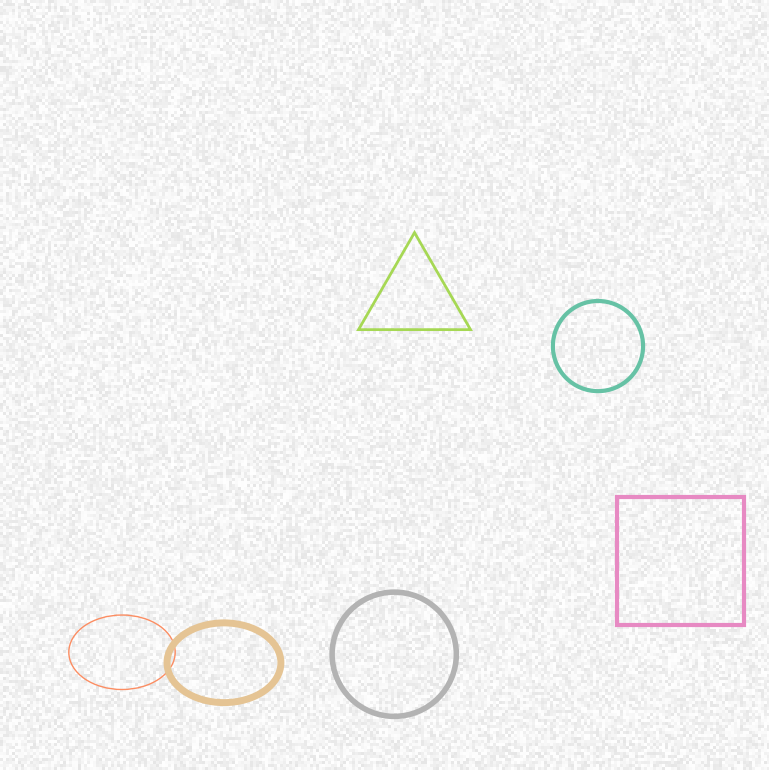[{"shape": "circle", "thickness": 1.5, "radius": 0.29, "center": [0.777, 0.551]}, {"shape": "oval", "thickness": 0.5, "radius": 0.35, "center": [0.158, 0.153]}, {"shape": "square", "thickness": 1.5, "radius": 0.42, "center": [0.884, 0.271]}, {"shape": "triangle", "thickness": 1, "radius": 0.42, "center": [0.538, 0.614]}, {"shape": "oval", "thickness": 2.5, "radius": 0.37, "center": [0.291, 0.139]}, {"shape": "circle", "thickness": 2, "radius": 0.4, "center": [0.512, 0.15]}]